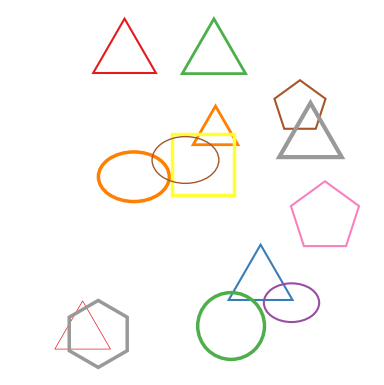[{"shape": "triangle", "thickness": 1.5, "radius": 0.47, "center": [0.324, 0.857]}, {"shape": "triangle", "thickness": 0.5, "radius": 0.42, "center": [0.215, 0.135]}, {"shape": "triangle", "thickness": 1.5, "radius": 0.48, "center": [0.677, 0.269]}, {"shape": "triangle", "thickness": 2, "radius": 0.47, "center": [0.556, 0.856]}, {"shape": "circle", "thickness": 2.5, "radius": 0.43, "center": [0.6, 0.153]}, {"shape": "oval", "thickness": 1.5, "radius": 0.36, "center": [0.757, 0.214]}, {"shape": "oval", "thickness": 2.5, "radius": 0.46, "center": [0.348, 0.541]}, {"shape": "triangle", "thickness": 2, "radius": 0.33, "center": [0.56, 0.658]}, {"shape": "square", "thickness": 2.5, "radius": 0.4, "center": [0.527, 0.572]}, {"shape": "pentagon", "thickness": 1.5, "radius": 0.35, "center": [0.779, 0.722]}, {"shape": "oval", "thickness": 1, "radius": 0.43, "center": [0.482, 0.584]}, {"shape": "pentagon", "thickness": 1.5, "radius": 0.47, "center": [0.844, 0.436]}, {"shape": "hexagon", "thickness": 2.5, "radius": 0.43, "center": [0.255, 0.133]}, {"shape": "triangle", "thickness": 3, "radius": 0.47, "center": [0.806, 0.639]}]